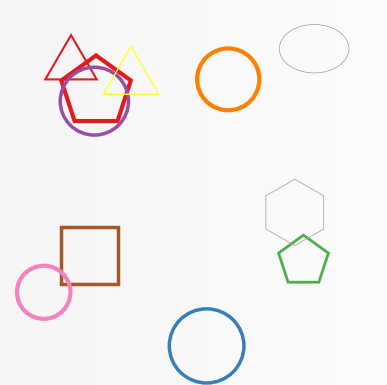[{"shape": "triangle", "thickness": 1.5, "radius": 0.38, "center": [0.183, 0.832]}, {"shape": "pentagon", "thickness": 3, "radius": 0.47, "center": [0.248, 0.762]}, {"shape": "circle", "thickness": 2.5, "radius": 0.48, "center": [0.533, 0.102]}, {"shape": "pentagon", "thickness": 2, "radius": 0.34, "center": [0.783, 0.322]}, {"shape": "circle", "thickness": 2.5, "radius": 0.44, "center": [0.244, 0.737]}, {"shape": "circle", "thickness": 3, "radius": 0.4, "center": [0.589, 0.794]}, {"shape": "triangle", "thickness": 1, "radius": 0.41, "center": [0.338, 0.797]}, {"shape": "square", "thickness": 2.5, "radius": 0.37, "center": [0.23, 0.336]}, {"shape": "circle", "thickness": 3, "radius": 0.34, "center": [0.113, 0.241]}, {"shape": "oval", "thickness": 0.5, "radius": 0.45, "center": [0.811, 0.873]}, {"shape": "hexagon", "thickness": 0.5, "radius": 0.43, "center": [0.761, 0.448]}]